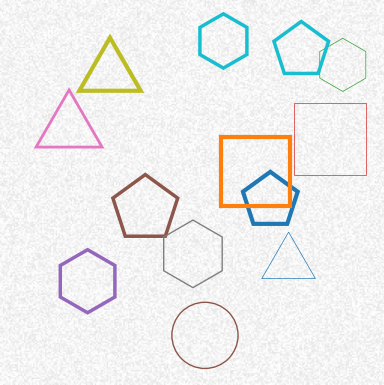[{"shape": "triangle", "thickness": 0.5, "radius": 0.4, "center": [0.75, 0.317]}, {"shape": "pentagon", "thickness": 3, "radius": 0.37, "center": [0.702, 0.479]}, {"shape": "square", "thickness": 3, "radius": 0.45, "center": [0.663, 0.555]}, {"shape": "hexagon", "thickness": 0.5, "radius": 0.35, "center": [0.89, 0.832]}, {"shape": "square", "thickness": 0.5, "radius": 0.47, "center": [0.858, 0.638]}, {"shape": "hexagon", "thickness": 2.5, "radius": 0.41, "center": [0.228, 0.27]}, {"shape": "circle", "thickness": 1, "radius": 0.43, "center": [0.532, 0.129]}, {"shape": "pentagon", "thickness": 2.5, "radius": 0.44, "center": [0.377, 0.458]}, {"shape": "triangle", "thickness": 2, "radius": 0.49, "center": [0.179, 0.667]}, {"shape": "hexagon", "thickness": 1, "radius": 0.44, "center": [0.501, 0.341]}, {"shape": "triangle", "thickness": 3, "radius": 0.46, "center": [0.286, 0.81]}, {"shape": "hexagon", "thickness": 2.5, "radius": 0.35, "center": [0.58, 0.894]}, {"shape": "pentagon", "thickness": 2.5, "radius": 0.37, "center": [0.782, 0.87]}]